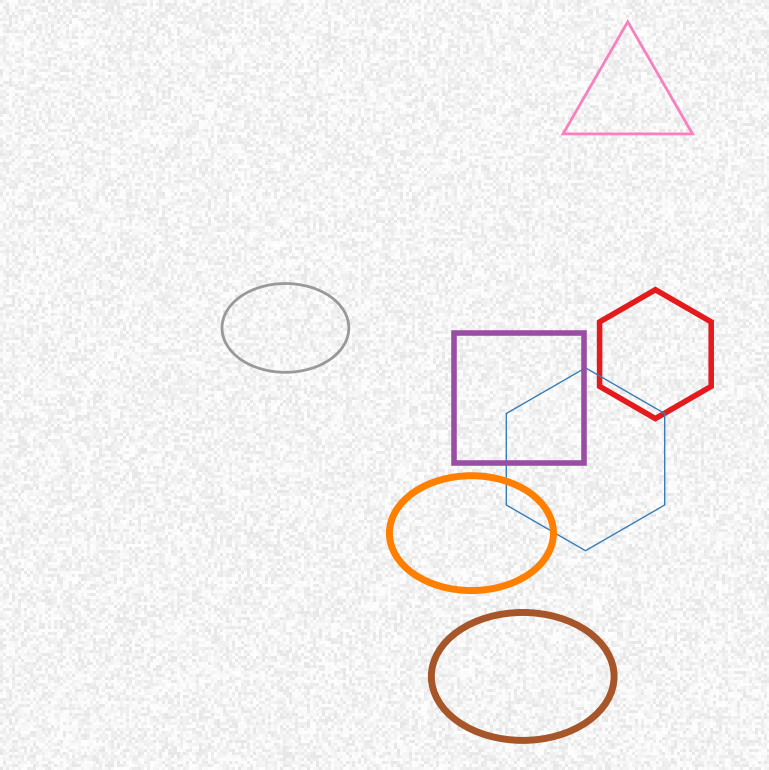[{"shape": "hexagon", "thickness": 2, "radius": 0.42, "center": [0.851, 0.54]}, {"shape": "hexagon", "thickness": 0.5, "radius": 0.59, "center": [0.76, 0.404]}, {"shape": "square", "thickness": 2, "radius": 0.42, "center": [0.674, 0.483]}, {"shape": "oval", "thickness": 2.5, "radius": 0.53, "center": [0.612, 0.308]}, {"shape": "oval", "thickness": 2.5, "radius": 0.59, "center": [0.679, 0.122]}, {"shape": "triangle", "thickness": 1, "radius": 0.49, "center": [0.815, 0.875]}, {"shape": "oval", "thickness": 1, "radius": 0.41, "center": [0.371, 0.574]}]